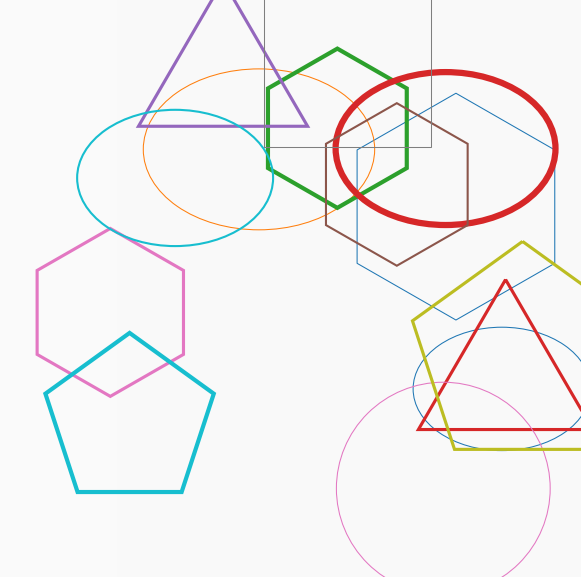[{"shape": "hexagon", "thickness": 0.5, "radius": 0.98, "center": [0.784, 0.641]}, {"shape": "oval", "thickness": 0.5, "radius": 0.76, "center": [0.863, 0.326]}, {"shape": "oval", "thickness": 0.5, "radius": 1.0, "center": [0.446, 0.741]}, {"shape": "hexagon", "thickness": 2, "radius": 0.69, "center": [0.58, 0.777]}, {"shape": "triangle", "thickness": 1.5, "radius": 0.87, "center": [0.87, 0.342]}, {"shape": "oval", "thickness": 3, "radius": 0.95, "center": [0.767, 0.742]}, {"shape": "triangle", "thickness": 1.5, "radius": 0.84, "center": [0.384, 0.864]}, {"shape": "hexagon", "thickness": 1, "radius": 0.7, "center": [0.683, 0.68]}, {"shape": "hexagon", "thickness": 1.5, "radius": 0.73, "center": [0.19, 0.458]}, {"shape": "circle", "thickness": 0.5, "radius": 0.92, "center": [0.763, 0.153]}, {"shape": "square", "thickness": 0.5, "radius": 0.72, "center": [0.598, 0.888]}, {"shape": "pentagon", "thickness": 1.5, "radius": 1.0, "center": [0.899, 0.382]}, {"shape": "oval", "thickness": 1, "radius": 0.84, "center": [0.301, 0.691]}, {"shape": "pentagon", "thickness": 2, "radius": 0.76, "center": [0.223, 0.27]}]